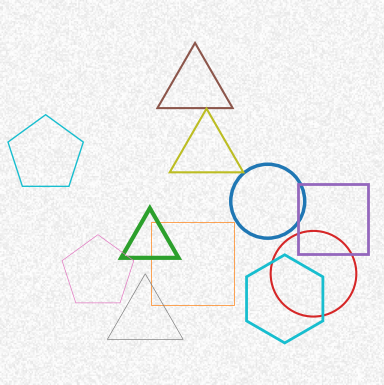[{"shape": "circle", "thickness": 2.5, "radius": 0.48, "center": [0.695, 0.477]}, {"shape": "square", "thickness": 0.5, "radius": 0.54, "center": [0.5, 0.316]}, {"shape": "triangle", "thickness": 3, "radius": 0.43, "center": [0.389, 0.373]}, {"shape": "circle", "thickness": 1.5, "radius": 0.56, "center": [0.814, 0.289]}, {"shape": "square", "thickness": 2, "radius": 0.45, "center": [0.864, 0.431]}, {"shape": "triangle", "thickness": 1.5, "radius": 0.56, "center": [0.507, 0.776]}, {"shape": "pentagon", "thickness": 0.5, "radius": 0.49, "center": [0.254, 0.293]}, {"shape": "triangle", "thickness": 0.5, "radius": 0.57, "center": [0.377, 0.175]}, {"shape": "triangle", "thickness": 1.5, "radius": 0.55, "center": [0.536, 0.608]}, {"shape": "hexagon", "thickness": 2, "radius": 0.57, "center": [0.74, 0.224]}, {"shape": "pentagon", "thickness": 1, "radius": 0.51, "center": [0.119, 0.599]}]